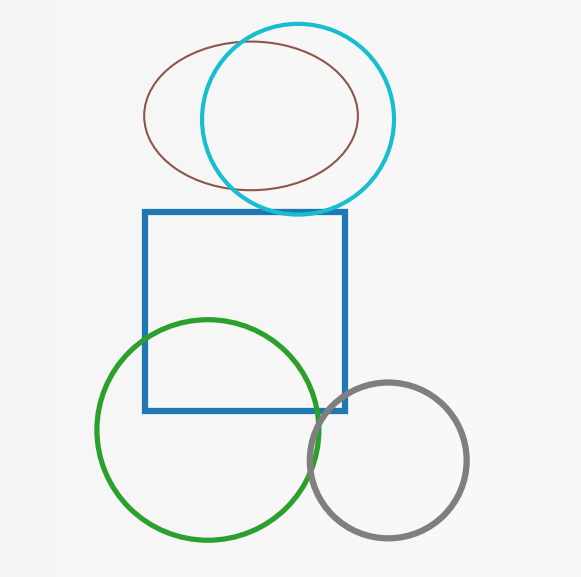[{"shape": "square", "thickness": 3, "radius": 0.86, "center": [0.421, 0.46]}, {"shape": "circle", "thickness": 2.5, "radius": 0.95, "center": [0.358, 0.255]}, {"shape": "oval", "thickness": 1, "radius": 0.92, "center": [0.432, 0.798]}, {"shape": "circle", "thickness": 3, "radius": 0.67, "center": [0.668, 0.202]}, {"shape": "circle", "thickness": 2, "radius": 0.83, "center": [0.513, 0.793]}]